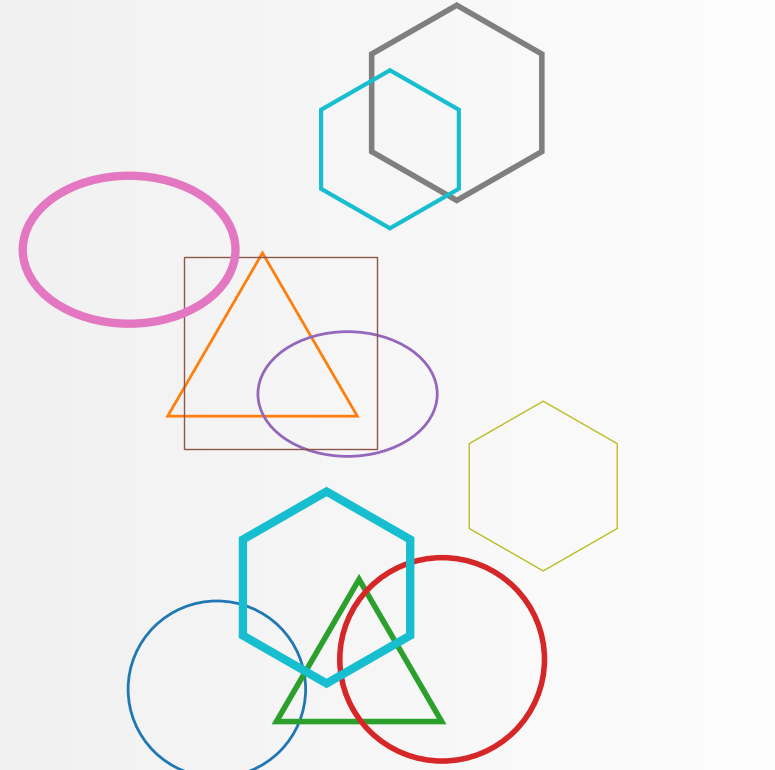[{"shape": "circle", "thickness": 1, "radius": 0.57, "center": [0.28, 0.105]}, {"shape": "triangle", "thickness": 1, "radius": 0.71, "center": [0.339, 0.53]}, {"shape": "triangle", "thickness": 2, "radius": 0.62, "center": [0.463, 0.124]}, {"shape": "circle", "thickness": 2, "radius": 0.66, "center": [0.571, 0.144]}, {"shape": "oval", "thickness": 1, "radius": 0.58, "center": [0.449, 0.488]}, {"shape": "square", "thickness": 0.5, "radius": 0.62, "center": [0.362, 0.542]}, {"shape": "oval", "thickness": 3, "radius": 0.69, "center": [0.167, 0.676]}, {"shape": "hexagon", "thickness": 2, "radius": 0.63, "center": [0.589, 0.866]}, {"shape": "hexagon", "thickness": 0.5, "radius": 0.55, "center": [0.701, 0.369]}, {"shape": "hexagon", "thickness": 1.5, "radius": 0.51, "center": [0.503, 0.806]}, {"shape": "hexagon", "thickness": 3, "radius": 0.62, "center": [0.421, 0.237]}]